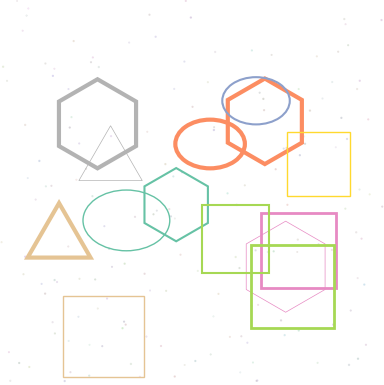[{"shape": "hexagon", "thickness": 1.5, "radius": 0.48, "center": [0.458, 0.468]}, {"shape": "oval", "thickness": 1, "radius": 0.56, "center": [0.328, 0.428]}, {"shape": "oval", "thickness": 3, "radius": 0.45, "center": [0.546, 0.626]}, {"shape": "hexagon", "thickness": 3, "radius": 0.56, "center": [0.688, 0.685]}, {"shape": "oval", "thickness": 1.5, "radius": 0.44, "center": [0.665, 0.738]}, {"shape": "hexagon", "thickness": 0.5, "radius": 0.59, "center": [0.742, 0.307]}, {"shape": "square", "thickness": 2, "radius": 0.49, "center": [0.776, 0.349]}, {"shape": "square", "thickness": 2, "radius": 0.54, "center": [0.76, 0.256]}, {"shape": "square", "thickness": 1.5, "radius": 0.44, "center": [0.612, 0.38]}, {"shape": "square", "thickness": 1, "radius": 0.41, "center": [0.827, 0.574]}, {"shape": "triangle", "thickness": 3, "radius": 0.47, "center": [0.153, 0.378]}, {"shape": "square", "thickness": 1, "radius": 0.53, "center": [0.269, 0.126]}, {"shape": "triangle", "thickness": 0.5, "radius": 0.48, "center": [0.287, 0.578]}, {"shape": "hexagon", "thickness": 3, "radius": 0.58, "center": [0.253, 0.678]}]